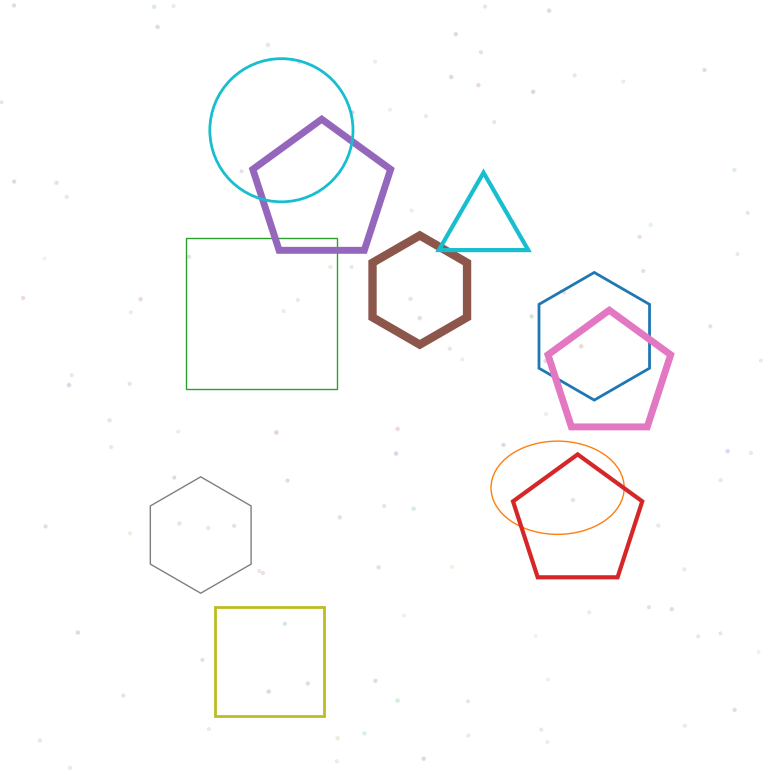[{"shape": "hexagon", "thickness": 1, "radius": 0.41, "center": [0.772, 0.563]}, {"shape": "oval", "thickness": 0.5, "radius": 0.43, "center": [0.724, 0.367]}, {"shape": "square", "thickness": 0.5, "radius": 0.49, "center": [0.34, 0.592]}, {"shape": "pentagon", "thickness": 1.5, "radius": 0.44, "center": [0.75, 0.322]}, {"shape": "pentagon", "thickness": 2.5, "radius": 0.47, "center": [0.418, 0.751]}, {"shape": "hexagon", "thickness": 3, "radius": 0.35, "center": [0.545, 0.623]}, {"shape": "pentagon", "thickness": 2.5, "radius": 0.42, "center": [0.791, 0.513]}, {"shape": "hexagon", "thickness": 0.5, "radius": 0.38, "center": [0.261, 0.305]}, {"shape": "square", "thickness": 1, "radius": 0.35, "center": [0.35, 0.141]}, {"shape": "triangle", "thickness": 1.5, "radius": 0.34, "center": [0.628, 0.709]}, {"shape": "circle", "thickness": 1, "radius": 0.46, "center": [0.365, 0.831]}]